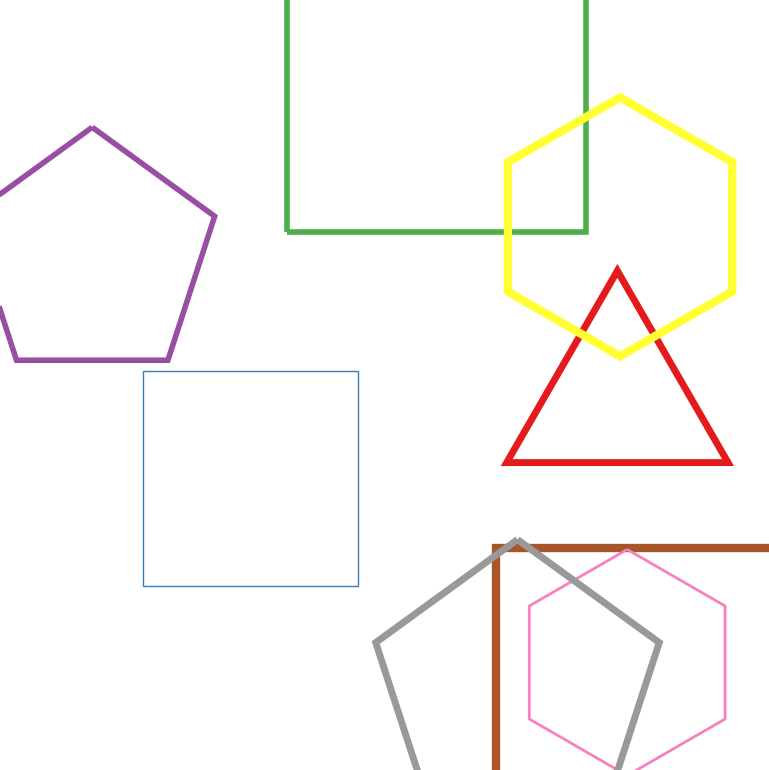[{"shape": "triangle", "thickness": 2.5, "radius": 0.83, "center": [0.802, 0.482]}, {"shape": "square", "thickness": 0.5, "radius": 0.7, "center": [0.326, 0.378]}, {"shape": "square", "thickness": 2, "radius": 0.97, "center": [0.567, 0.894]}, {"shape": "pentagon", "thickness": 2, "radius": 0.84, "center": [0.12, 0.667]}, {"shape": "hexagon", "thickness": 3, "radius": 0.84, "center": [0.805, 0.705]}, {"shape": "square", "thickness": 3, "radius": 0.91, "center": [0.827, 0.105]}, {"shape": "hexagon", "thickness": 1, "radius": 0.73, "center": [0.815, 0.14]}, {"shape": "pentagon", "thickness": 2.5, "radius": 0.97, "center": [0.672, 0.106]}]